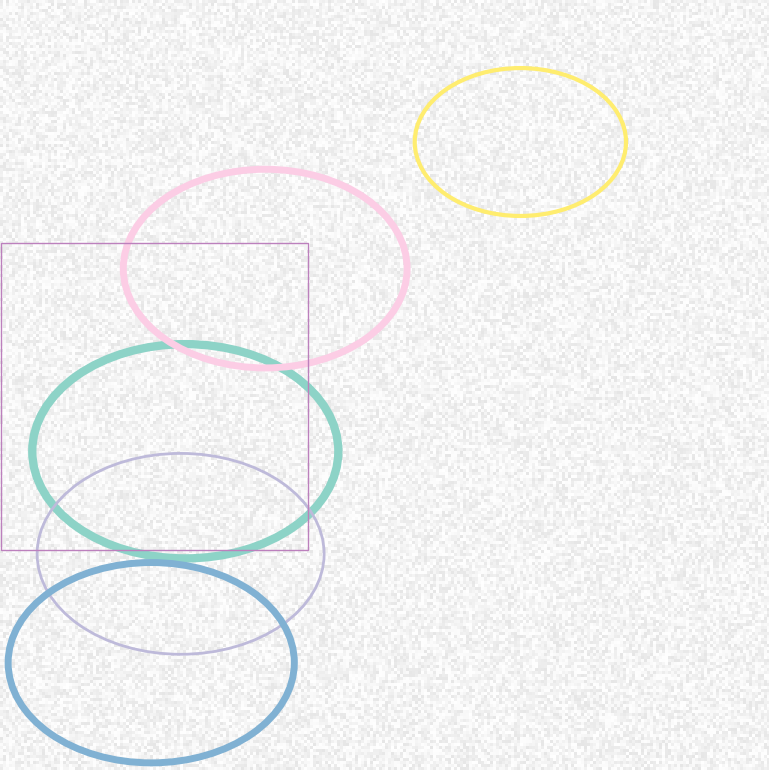[{"shape": "oval", "thickness": 3, "radius": 0.99, "center": [0.241, 0.414]}, {"shape": "oval", "thickness": 1, "radius": 0.93, "center": [0.235, 0.281]}, {"shape": "oval", "thickness": 2.5, "radius": 0.93, "center": [0.196, 0.139]}, {"shape": "oval", "thickness": 2.5, "radius": 0.92, "center": [0.344, 0.651]}, {"shape": "square", "thickness": 0.5, "radius": 1.0, "center": [0.201, 0.485]}, {"shape": "oval", "thickness": 1.5, "radius": 0.69, "center": [0.676, 0.816]}]